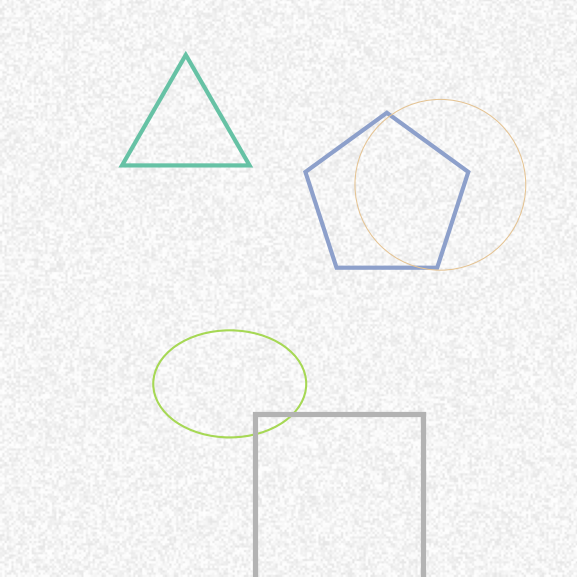[{"shape": "triangle", "thickness": 2, "radius": 0.64, "center": [0.322, 0.776]}, {"shape": "pentagon", "thickness": 2, "radius": 0.74, "center": [0.67, 0.656]}, {"shape": "oval", "thickness": 1, "radius": 0.66, "center": [0.398, 0.334]}, {"shape": "circle", "thickness": 0.5, "radius": 0.74, "center": [0.763, 0.679]}, {"shape": "square", "thickness": 2.5, "radius": 0.73, "center": [0.586, 0.137]}]